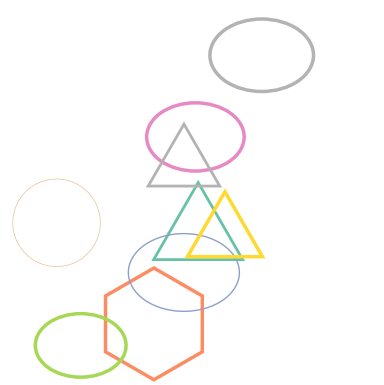[{"shape": "triangle", "thickness": 2, "radius": 0.67, "center": [0.515, 0.392]}, {"shape": "hexagon", "thickness": 2.5, "radius": 0.73, "center": [0.4, 0.159]}, {"shape": "oval", "thickness": 1, "radius": 0.72, "center": [0.478, 0.292]}, {"shape": "oval", "thickness": 2.5, "radius": 0.63, "center": [0.508, 0.644]}, {"shape": "oval", "thickness": 2.5, "radius": 0.59, "center": [0.21, 0.103]}, {"shape": "triangle", "thickness": 2.5, "radius": 0.56, "center": [0.584, 0.39]}, {"shape": "circle", "thickness": 0.5, "radius": 0.57, "center": [0.147, 0.421]}, {"shape": "triangle", "thickness": 2, "radius": 0.54, "center": [0.478, 0.57]}, {"shape": "oval", "thickness": 2.5, "radius": 0.67, "center": [0.68, 0.856]}]